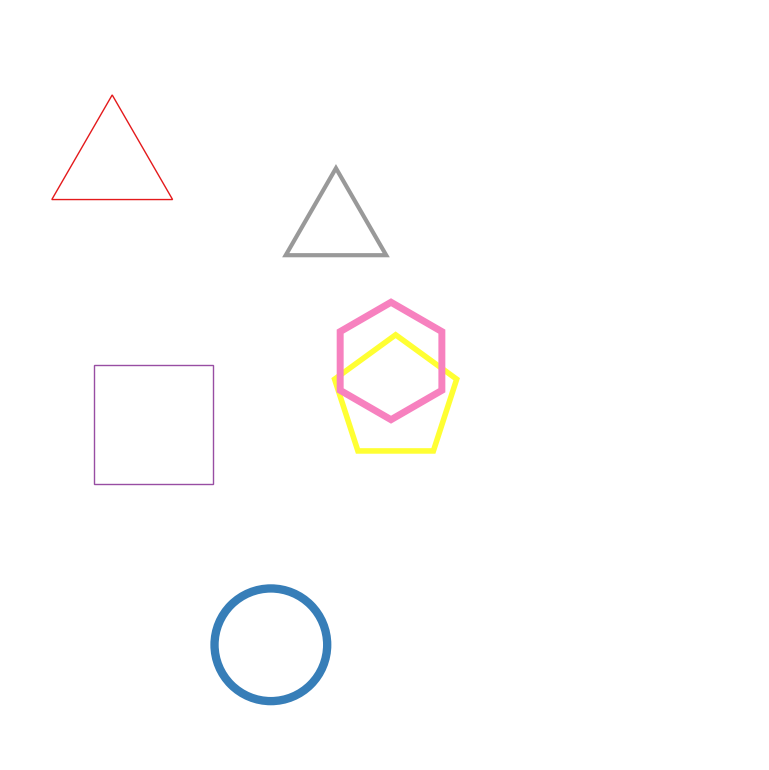[{"shape": "triangle", "thickness": 0.5, "radius": 0.45, "center": [0.146, 0.786]}, {"shape": "circle", "thickness": 3, "radius": 0.37, "center": [0.352, 0.163]}, {"shape": "square", "thickness": 0.5, "radius": 0.39, "center": [0.2, 0.449]}, {"shape": "pentagon", "thickness": 2, "radius": 0.42, "center": [0.514, 0.482]}, {"shape": "hexagon", "thickness": 2.5, "radius": 0.38, "center": [0.508, 0.531]}, {"shape": "triangle", "thickness": 1.5, "radius": 0.38, "center": [0.436, 0.706]}]